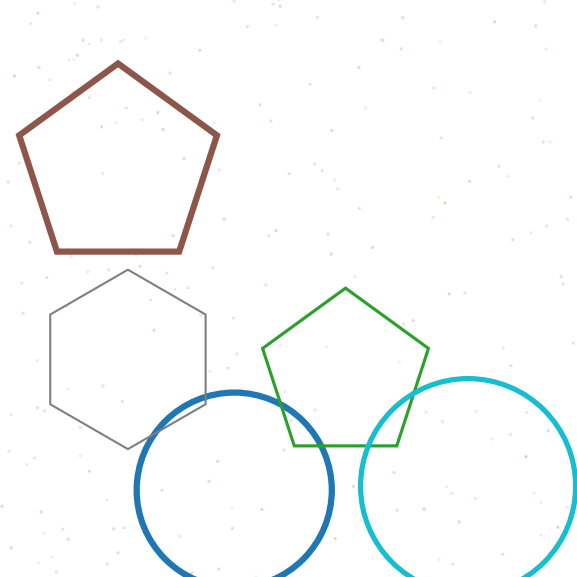[{"shape": "circle", "thickness": 3, "radius": 0.84, "center": [0.406, 0.15]}, {"shape": "pentagon", "thickness": 1.5, "radius": 0.75, "center": [0.598, 0.349]}, {"shape": "pentagon", "thickness": 3, "radius": 0.9, "center": [0.204, 0.709]}, {"shape": "hexagon", "thickness": 1, "radius": 0.78, "center": [0.222, 0.377]}, {"shape": "circle", "thickness": 2.5, "radius": 0.93, "center": [0.811, 0.157]}]